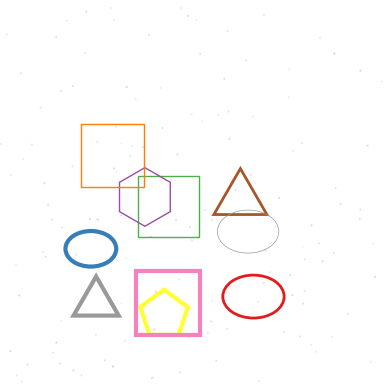[{"shape": "oval", "thickness": 2, "radius": 0.4, "center": [0.658, 0.23]}, {"shape": "oval", "thickness": 3, "radius": 0.33, "center": [0.236, 0.354]}, {"shape": "square", "thickness": 1, "radius": 0.4, "center": [0.437, 0.464]}, {"shape": "hexagon", "thickness": 1, "radius": 0.38, "center": [0.376, 0.488]}, {"shape": "square", "thickness": 1, "radius": 0.41, "center": [0.292, 0.596]}, {"shape": "pentagon", "thickness": 3, "radius": 0.32, "center": [0.426, 0.183]}, {"shape": "triangle", "thickness": 2, "radius": 0.4, "center": [0.624, 0.483]}, {"shape": "square", "thickness": 3, "radius": 0.42, "center": [0.437, 0.212]}, {"shape": "triangle", "thickness": 3, "radius": 0.34, "center": [0.25, 0.214]}, {"shape": "oval", "thickness": 0.5, "radius": 0.4, "center": [0.644, 0.398]}]